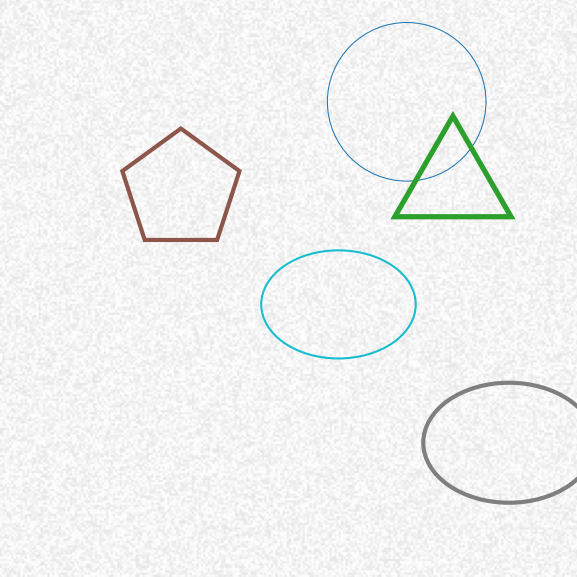[{"shape": "circle", "thickness": 0.5, "radius": 0.69, "center": [0.704, 0.823]}, {"shape": "triangle", "thickness": 2.5, "radius": 0.58, "center": [0.784, 0.682]}, {"shape": "pentagon", "thickness": 2, "radius": 0.53, "center": [0.313, 0.67]}, {"shape": "oval", "thickness": 2, "radius": 0.74, "center": [0.881, 0.233]}, {"shape": "oval", "thickness": 1, "radius": 0.67, "center": [0.586, 0.472]}]